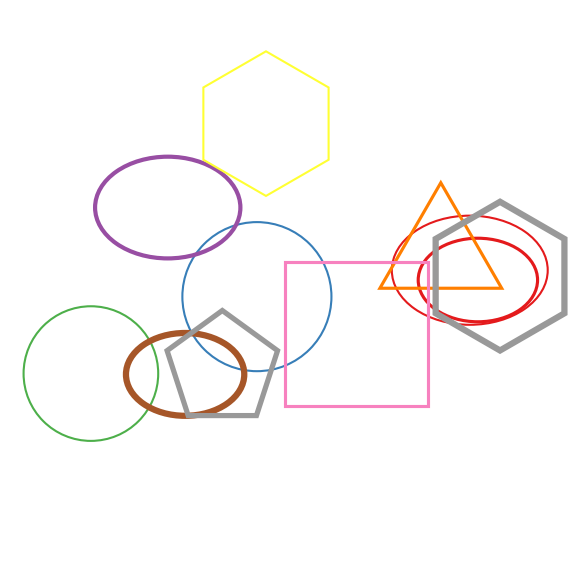[{"shape": "oval", "thickness": 1, "radius": 0.67, "center": [0.813, 0.531]}, {"shape": "oval", "thickness": 1.5, "radius": 0.52, "center": [0.828, 0.514]}, {"shape": "circle", "thickness": 1, "radius": 0.65, "center": [0.445, 0.485]}, {"shape": "circle", "thickness": 1, "radius": 0.58, "center": [0.157, 0.352]}, {"shape": "oval", "thickness": 2, "radius": 0.63, "center": [0.29, 0.64]}, {"shape": "triangle", "thickness": 1.5, "radius": 0.61, "center": [0.763, 0.561]}, {"shape": "hexagon", "thickness": 1, "radius": 0.63, "center": [0.461, 0.785]}, {"shape": "oval", "thickness": 3, "radius": 0.51, "center": [0.321, 0.351]}, {"shape": "square", "thickness": 1.5, "radius": 0.62, "center": [0.617, 0.42]}, {"shape": "hexagon", "thickness": 3, "radius": 0.64, "center": [0.866, 0.521]}, {"shape": "pentagon", "thickness": 2.5, "radius": 0.5, "center": [0.385, 0.361]}]